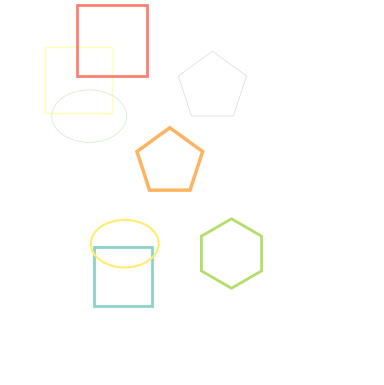[{"shape": "square", "thickness": 2, "radius": 0.38, "center": [0.32, 0.281]}, {"shape": "square", "thickness": 1, "radius": 0.43, "center": [0.204, 0.792]}, {"shape": "square", "thickness": 2, "radius": 0.46, "center": [0.29, 0.894]}, {"shape": "pentagon", "thickness": 2.5, "radius": 0.45, "center": [0.441, 0.579]}, {"shape": "hexagon", "thickness": 2, "radius": 0.45, "center": [0.601, 0.341]}, {"shape": "pentagon", "thickness": 0.5, "radius": 0.46, "center": [0.552, 0.774]}, {"shape": "oval", "thickness": 0.5, "radius": 0.49, "center": [0.232, 0.698]}, {"shape": "oval", "thickness": 1.5, "radius": 0.44, "center": [0.324, 0.367]}]